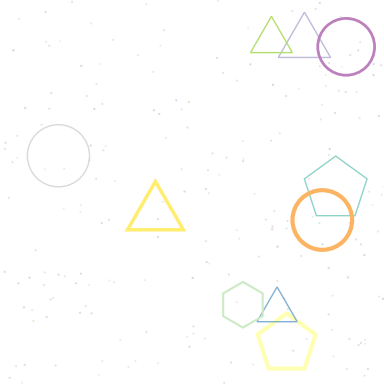[{"shape": "pentagon", "thickness": 1, "radius": 0.43, "center": [0.872, 0.509]}, {"shape": "pentagon", "thickness": 3, "radius": 0.4, "center": [0.744, 0.107]}, {"shape": "triangle", "thickness": 1, "radius": 0.39, "center": [0.791, 0.89]}, {"shape": "triangle", "thickness": 1, "radius": 0.3, "center": [0.72, 0.195]}, {"shape": "circle", "thickness": 3, "radius": 0.39, "center": [0.837, 0.429]}, {"shape": "triangle", "thickness": 1, "radius": 0.31, "center": [0.705, 0.895]}, {"shape": "circle", "thickness": 1, "radius": 0.4, "center": [0.152, 0.595]}, {"shape": "circle", "thickness": 2, "radius": 0.37, "center": [0.899, 0.878]}, {"shape": "hexagon", "thickness": 1.5, "radius": 0.3, "center": [0.631, 0.208]}, {"shape": "triangle", "thickness": 2.5, "radius": 0.42, "center": [0.404, 0.445]}]